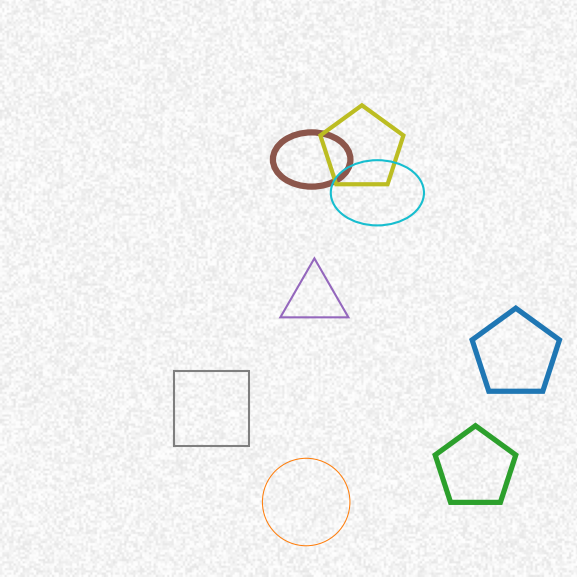[{"shape": "pentagon", "thickness": 2.5, "radius": 0.4, "center": [0.893, 0.386]}, {"shape": "circle", "thickness": 0.5, "radius": 0.38, "center": [0.53, 0.13]}, {"shape": "pentagon", "thickness": 2.5, "radius": 0.37, "center": [0.823, 0.189]}, {"shape": "triangle", "thickness": 1, "radius": 0.34, "center": [0.544, 0.484]}, {"shape": "oval", "thickness": 3, "radius": 0.34, "center": [0.54, 0.723]}, {"shape": "square", "thickness": 1, "radius": 0.32, "center": [0.366, 0.292]}, {"shape": "pentagon", "thickness": 2, "radius": 0.38, "center": [0.627, 0.741]}, {"shape": "oval", "thickness": 1, "radius": 0.4, "center": [0.653, 0.665]}]